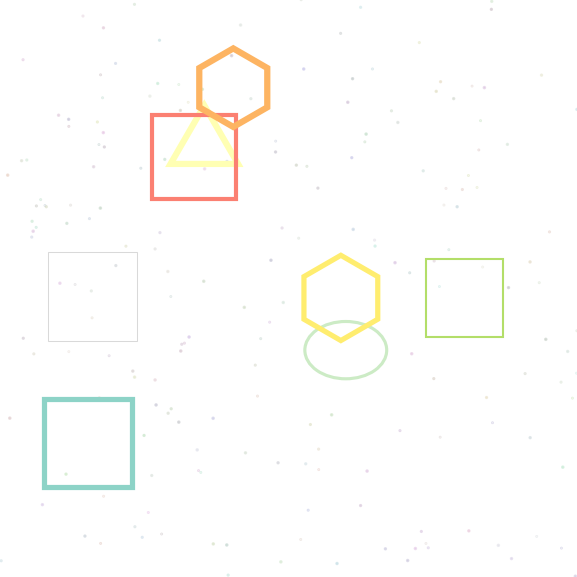[{"shape": "square", "thickness": 2.5, "radius": 0.38, "center": [0.152, 0.232]}, {"shape": "triangle", "thickness": 3, "radius": 0.34, "center": [0.354, 0.749]}, {"shape": "square", "thickness": 2, "radius": 0.37, "center": [0.336, 0.727]}, {"shape": "hexagon", "thickness": 3, "radius": 0.34, "center": [0.404, 0.847]}, {"shape": "square", "thickness": 1, "radius": 0.34, "center": [0.804, 0.483]}, {"shape": "square", "thickness": 0.5, "radius": 0.39, "center": [0.161, 0.485]}, {"shape": "oval", "thickness": 1.5, "radius": 0.35, "center": [0.599, 0.393]}, {"shape": "hexagon", "thickness": 2.5, "radius": 0.37, "center": [0.59, 0.483]}]